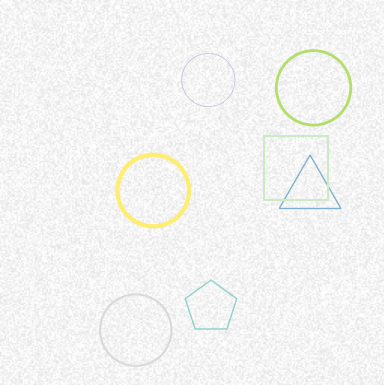[{"shape": "pentagon", "thickness": 1, "radius": 0.35, "center": [0.548, 0.202]}, {"shape": "circle", "thickness": 0.5, "radius": 0.35, "center": [0.541, 0.792]}, {"shape": "triangle", "thickness": 1, "radius": 0.46, "center": [0.805, 0.505]}, {"shape": "circle", "thickness": 2, "radius": 0.48, "center": [0.814, 0.772]}, {"shape": "circle", "thickness": 1.5, "radius": 0.46, "center": [0.353, 0.143]}, {"shape": "square", "thickness": 1.5, "radius": 0.42, "center": [0.769, 0.563]}, {"shape": "circle", "thickness": 3, "radius": 0.46, "center": [0.398, 0.505]}]